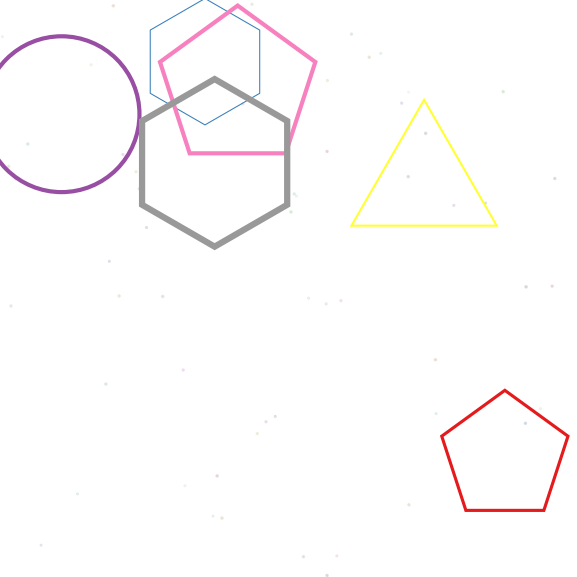[{"shape": "pentagon", "thickness": 1.5, "radius": 0.57, "center": [0.874, 0.208]}, {"shape": "hexagon", "thickness": 0.5, "radius": 0.55, "center": [0.355, 0.892]}, {"shape": "circle", "thickness": 2, "radius": 0.67, "center": [0.107, 0.801]}, {"shape": "triangle", "thickness": 1, "radius": 0.73, "center": [0.734, 0.681]}, {"shape": "pentagon", "thickness": 2, "radius": 0.71, "center": [0.412, 0.848]}, {"shape": "hexagon", "thickness": 3, "radius": 0.73, "center": [0.372, 0.717]}]